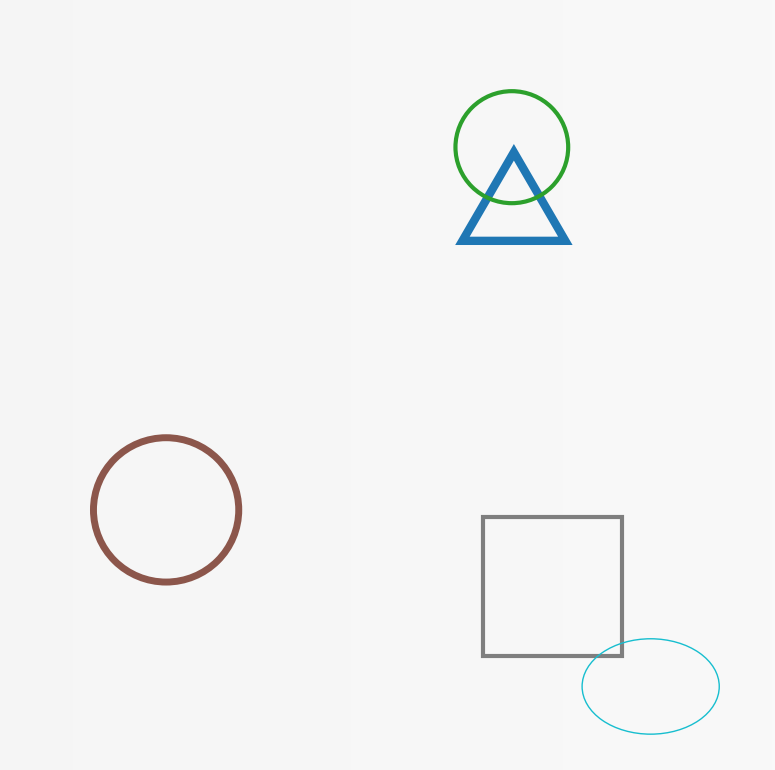[{"shape": "triangle", "thickness": 3, "radius": 0.38, "center": [0.663, 0.726]}, {"shape": "circle", "thickness": 1.5, "radius": 0.36, "center": [0.66, 0.809]}, {"shape": "circle", "thickness": 2.5, "radius": 0.47, "center": [0.214, 0.338]}, {"shape": "square", "thickness": 1.5, "radius": 0.45, "center": [0.713, 0.238]}, {"shape": "oval", "thickness": 0.5, "radius": 0.44, "center": [0.84, 0.108]}]